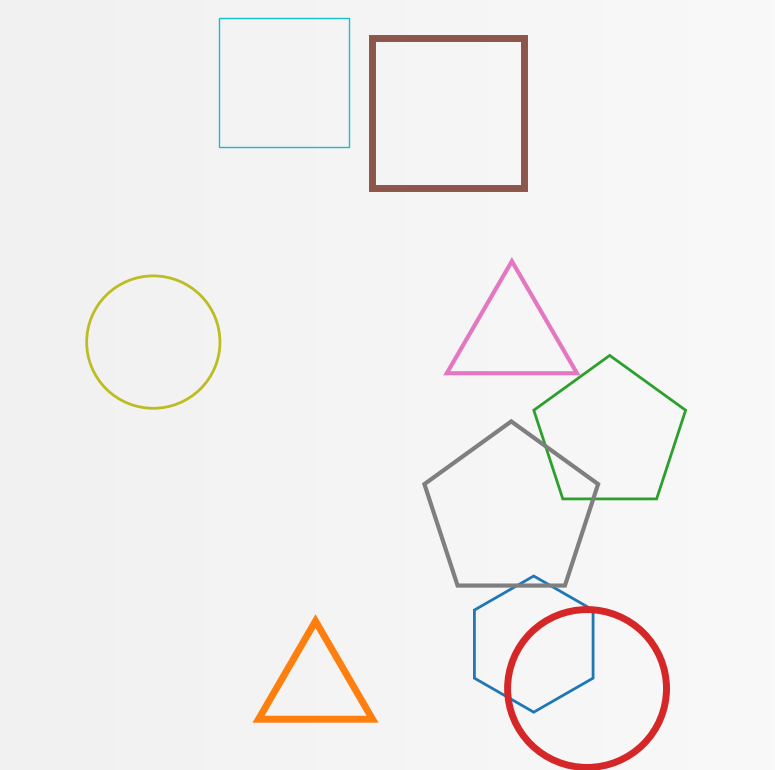[{"shape": "hexagon", "thickness": 1, "radius": 0.44, "center": [0.689, 0.164]}, {"shape": "triangle", "thickness": 2.5, "radius": 0.42, "center": [0.407, 0.108]}, {"shape": "pentagon", "thickness": 1, "radius": 0.51, "center": [0.787, 0.435]}, {"shape": "circle", "thickness": 2.5, "radius": 0.51, "center": [0.757, 0.106]}, {"shape": "square", "thickness": 2.5, "radius": 0.49, "center": [0.578, 0.853]}, {"shape": "triangle", "thickness": 1.5, "radius": 0.48, "center": [0.66, 0.564]}, {"shape": "pentagon", "thickness": 1.5, "radius": 0.59, "center": [0.66, 0.335]}, {"shape": "circle", "thickness": 1, "radius": 0.43, "center": [0.198, 0.556]}, {"shape": "square", "thickness": 0.5, "radius": 0.42, "center": [0.367, 0.893]}]